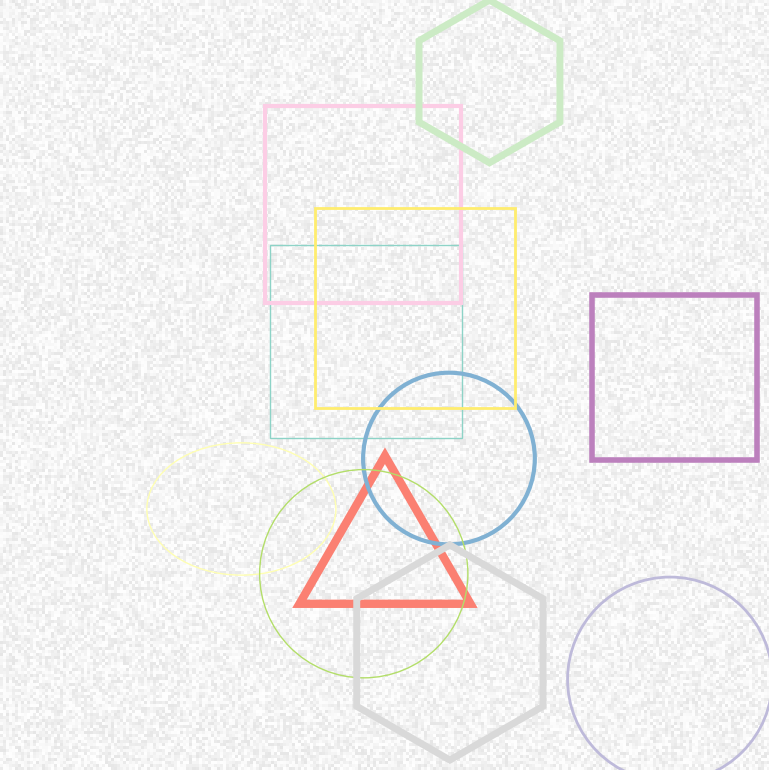[{"shape": "square", "thickness": 0.5, "radius": 0.62, "center": [0.475, 0.557]}, {"shape": "oval", "thickness": 0.5, "radius": 0.61, "center": [0.313, 0.339]}, {"shape": "circle", "thickness": 1, "radius": 0.66, "center": [0.87, 0.118]}, {"shape": "triangle", "thickness": 3, "radius": 0.64, "center": [0.5, 0.28]}, {"shape": "circle", "thickness": 1.5, "radius": 0.56, "center": [0.583, 0.404]}, {"shape": "circle", "thickness": 0.5, "radius": 0.68, "center": [0.472, 0.255]}, {"shape": "square", "thickness": 1.5, "radius": 0.64, "center": [0.471, 0.735]}, {"shape": "hexagon", "thickness": 2.5, "radius": 0.7, "center": [0.584, 0.153]}, {"shape": "square", "thickness": 2, "radius": 0.54, "center": [0.876, 0.51]}, {"shape": "hexagon", "thickness": 2.5, "radius": 0.53, "center": [0.636, 0.894]}, {"shape": "square", "thickness": 1, "radius": 0.65, "center": [0.539, 0.6]}]